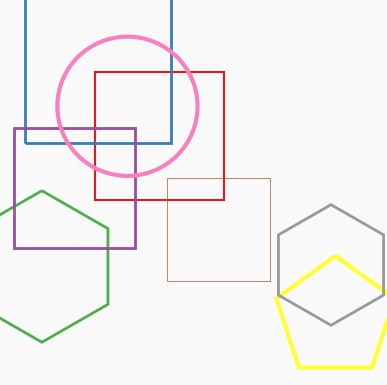[{"shape": "square", "thickness": 1.5, "radius": 0.83, "center": [0.412, 0.648]}, {"shape": "square", "thickness": 2, "radius": 0.94, "center": [0.252, 0.816]}, {"shape": "hexagon", "thickness": 2, "radius": 0.98, "center": [0.108, 0.308]}, {"shape": "square", "thickness": 2, "radius": 0.78, "center": [0.192, 0.512]}, {"shape": "pentagon", "thickness": 3, "radius": 0.8, "center": [0.866, 0.175]}, {"shape": "square", "thickness": 0.5, "radius": 0.67, "center": [0.564, 0.405]}, {"shape": "circle", "thickness": 3, "radius": 0.9, "center": [0.329, 0.724]}, {"shape": "hexagon", "thickness": 2, "radius": 0.78, "center": [0.854, 0.312]}]